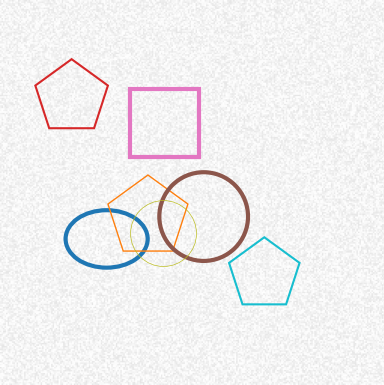[{"shape": "oval", "thickness": 3, "radius": 0.53, "center": [0.277, 0.379]}, {"shape": "pentagon", "thickness": 1, "radius": 0.55, "center": [0.384, 0.436]}, {"shape": "pentagon", "thickness": 1.5, "radius": 0.5, "center": [0.186, 0.747]}, {"shape": "circle", "thickness": 3, "radius": 0.58, "center": [0.529, 0.437]}, {"shape": "square", "thickness": 3, "radius": 0.45, "center": [0.427, 0.681]}, {"shape": "circle", "thickness": 0.5, "radius": 0.43, "center": [0.425, 0.393]}, {"shape": "pentagon", "thickness": 1.5, "radius": 0.48, "center": [0.687, 0.287]}]